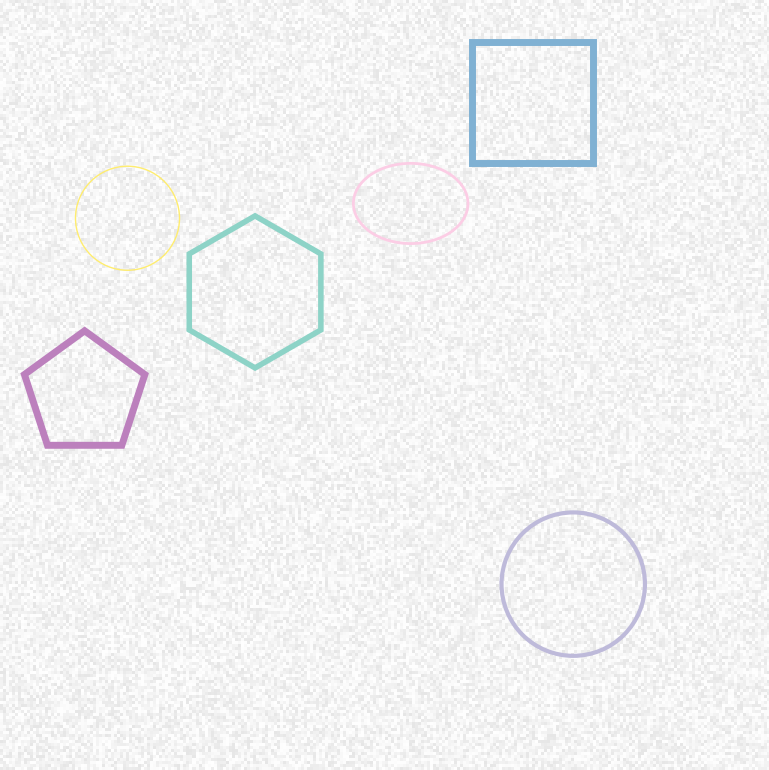[{"shape": "hexagon", "thickness": 2, "radius": 0.49, "center": [0.331, 0.621]}, {"shape": "circle", "thickness": 1.5, "radius": 0.47, "center": [0.744, 0.241]}, {"shape": "square", "thickness": 2.5, "radius": 0.39, "center": [0.692, 0.867]}, {"shape": "oval", "thickness": 1, "radius": 0.37, "center": [0.533, 0.736]}, {"shape": "pentagon", "thickness": 2.5, "radius": 0.41, "center": [0.11, 0.488]}, {"shape": "circle", "thickness": 0.5, "radius": 0.34, "center": [0.166, 0.717]}]